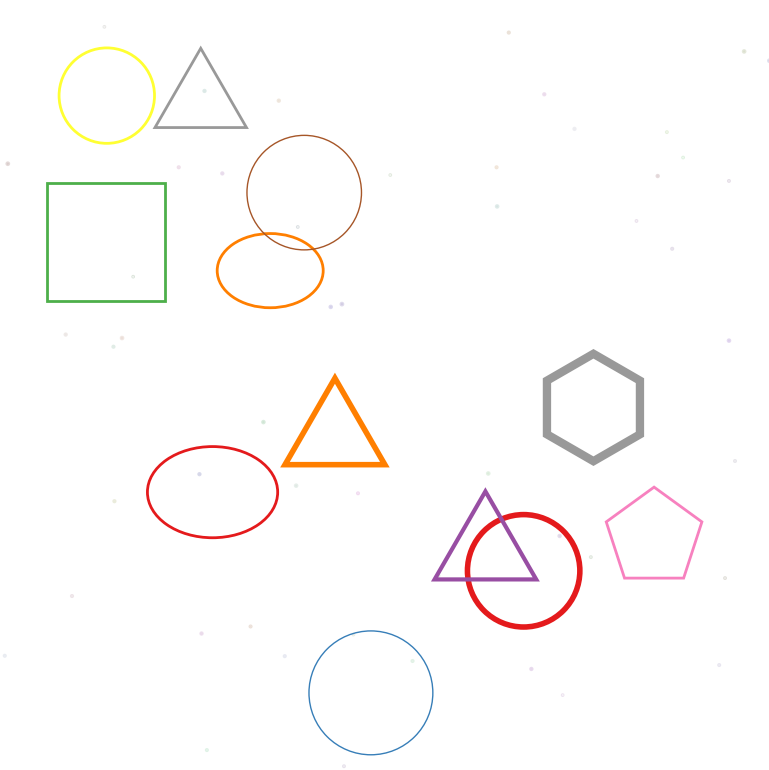[{"shape": "oval", "thickness": 1, "radius": 0.42, "center": [0.276, 0.361]}, {"shape": "circle", "thickness": 2, "radius": 0.36, "center": [0.68, 0.259]}, {"shape": "circle", "thickness": 0.5, "radius": 0.4, "center": [0.482, 0.1]}, {"shape": "square", "thickness": 1, "radius": 0.38, "center": [0.137, 0.685]}, {"shape": "triangle", "thickness": 1.5, "radius": 0.38, "center": [0.63, 0.286]}, {"shape": "oval", "thickness": 1, "radius": 0.34, "center": [0.351, 0.649]}, {"shape": "triangle", "thickness": 2, "radius": 0.37, "center": [0.435, 0.434]}, {"shape": "circle", "thickness": 1, "radius": 0.31, "center": [0.139, 0.876]}, {"shape": "circle", "thickness": 0.5, "radius": 0.37, "center": [0.395, 0.75]}, {"shape": "pentagon", "thickness": 1, "radius": 0.33, "center": [0.849, 0.302]}, {"shape": "hexagon", "thickness": 3, "radius": 0.35, "center": [0.771, 0.471]}, {"shape": "triangle", "thickness": 1, "radius": 0.34, "center": [0.261, 0.869]}]